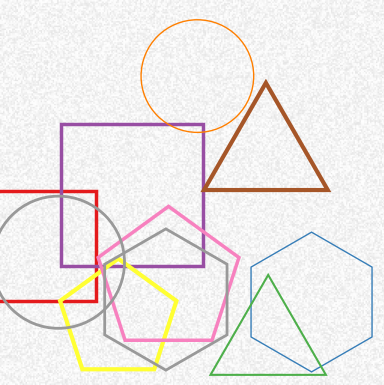[{"shape": "square", "thickness": 2.5, "radius": 0.72, "center": [0.107, 0.362]}, {"shape": "hexagon", "thickness": 1, "radius": 0.91, "center": [0.809, 0.216]}, {"shape": "triangle", "thickness": 1.5, "radius": 0.87, "center": [0.697, 0.113]}, {"shape": "square", "thickness": 2.5, "radius": 0.92, "center": [0.343, 0.494]}, {"shape": "circle", "thickness": 1, "radius": 0.73, "center": [0.513, 0.802]}, {"shape": "pentagon", "thickness": 3, "radius": 0.79, "center": [0.307, 0.169]}, {"shape": "triangle", "thickness": 3, "radius": 0.93, "center": [0.691, 0.599]}, {"shape": "pentagon", "thickness": 2.5, "radius": 0.96, "center": [0.438, 0.272]}, {"shape": "hexagon", "thickness": 2, "radius": 0.92, "center": [0.431, 0.222]}, {"shape": "circle", "thickness": 2, "radius": 0.86, "center": [0.152, 0.319]}]